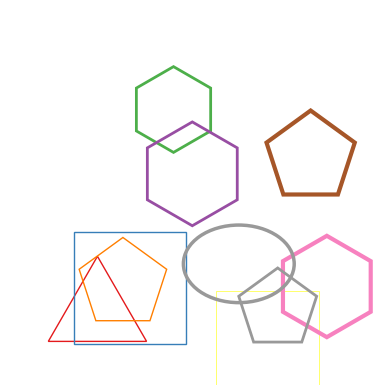[{"shape": "triangle", "thickness": 1, "radius": 0.74, "center": [0.253, 0.187]}, {"shape": "square", "thickness": 1, "radius": 0.73, "center": [0.339, 0.252]}, {"shape": "hexagon", "thickness": 2, "radius": 0.56, "center": [0.451, 0.716]}, {"shape": "hexagon", "thickness": 2, "radius": 0.67, "center": [0.499, 0.548]}, {"shape": "pentagon", "thickness": 1, "radius": 0.6, "center": [0.319, 0.264]}, {"shape": "square", "thickness": 0.5, "radius": 0.67, "center": [0.695, 0.111]}, {"shape": "pentagon", "thickness": 3, "radius": 0.6, "center": [0.807, 0.592]}, {"shape": "hexagon", "thickness": 3, "radius": 0.66, "center": [0.849, 0.256]}, {"shape": "oval", "thickness": 2.5, "radius": 0.72, "center": [0.62, 0.315]}, {"shape": "pentagon", "thickness": 2, "radius": 0.53, "center": [0.721, 0.198]}]